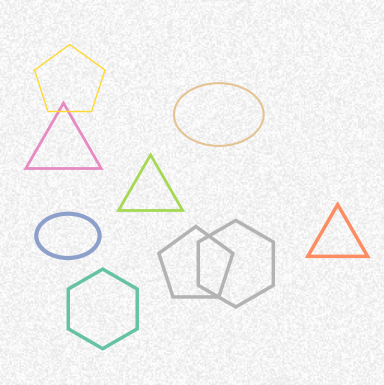[{"shape": "hexagon", "thickness": 2.5, "radius": 0.52, "center": [0.267, 0.198]}, {"shape": "triangle", "thickness": 2.5, "radius": 0.45, "center": [0.877, 0.379]}, {"shape": "oval", "thickness": 3, "radius": 0.41, "center": [0.176, 0.387]}, {"shape": "triangle", "thickness": 2, "radius": 0.57, "center": [0.165, 0.619]}, {"shape": "triangle", "thickness": 2, "radius": 0.48, "center": [0.391, 0.501]}, {"shape": "pentagon", "thickness": 1, "radius": 0.48, "center": [0.181, 0.788]}, {"shape": "oval", "thickness": 1.5, "radius": 0.58, "center": [0.568, 0.703]}, {"shape": "hexagon", "thickness": 2.5, "radius": 0.56, "center": [0.612, 0.315]}, {"shape": "pentagon", "thickness": 2.5, "radius": 0.51, "center": [0.509, 0.311]}]